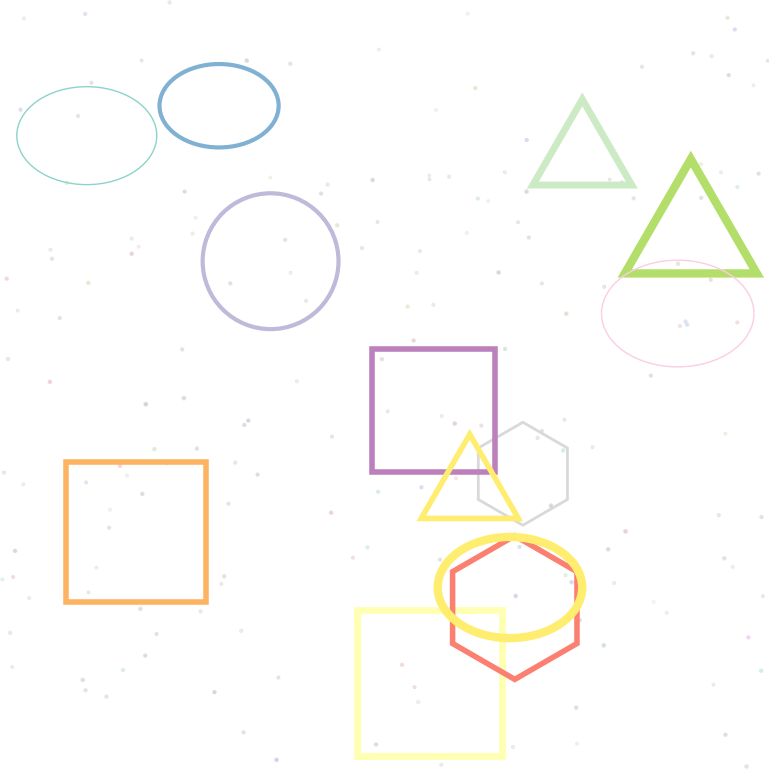[{"shape": "oval", "thickness": 0.5, "radius": 0.45, "center": [0.113, 0.824]}, {"shape": "square", "thickness": 2.5, "radius": 0.47, "center": [0.558, 0.113]}, {"shape": "circle", "thickness": 1.5, "radius": 0.44, "center": [0.351, 0.661]}, {"shape": "hexagon", "thickness": 2, "radius": 0.47, "center": [0.669, 0.211]}, {"shape": "oval", "thickness": 1.5, "radius": 0.39, "center": [0.285, 0.863]}, {"shape": "square", "thickness": 2, "radius": 0.45, "center": [0.177, 0.309]}, {"shape": "triangle", "thickness": 3, "radius": 0.5, "center": [0.897, 0.694]}, {"shape": "oval", "thickness": 0.5, "radius": 0.49, "center": [0.88, 0.593]}, {"shape": "hexagon", "thickness": 1, "radius": 0.33, "center": [0.679, 0.385]}, {"shape": "square", "thickness": 2, "radius": 0.4, "center": [0.563, 0.467]}, {"shape": "triangle", "thickness": 2.5, "radius": 0.37, "center": [0.756, 0.797]}, {"shape": "triangle", "thickness": 2, "radius": 0.36, "center": [0.61, 0.363]}, {"shape": "oval", "thickness": 3, "radius": 0.47, "center": [0.662, 0.237]}]